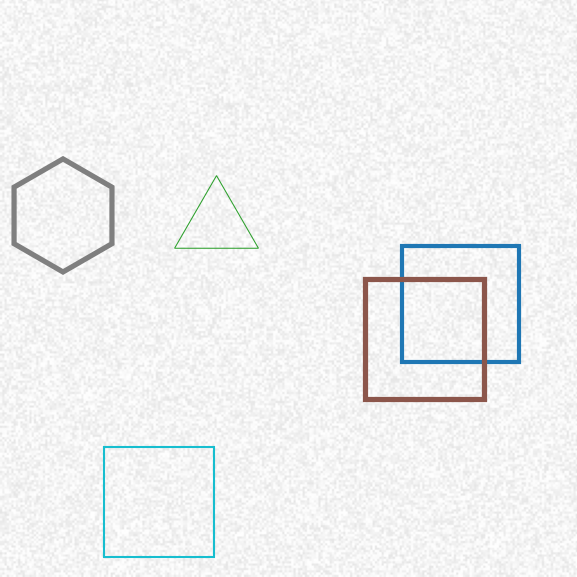[{"shape": "square", "thickness": 2, "radius": 0.5, "center": [0.797, 0.472]}, {"shape": "triangle", "thickness": 0.5, "radius": 0.42, "center": [0.375, 0.611]}, {"shape": "square", "thickness": 2.5, "radius": 0.52, "center": [0.735, 0.412]}, {"shape": "hexagon", "thickness": 2.5, "radius": 0.49, "center": [0.109, 0.626]}, {"shape": "square", "thickness": 1, "radius": 0.48, "center": [0.275, 0.13]}]